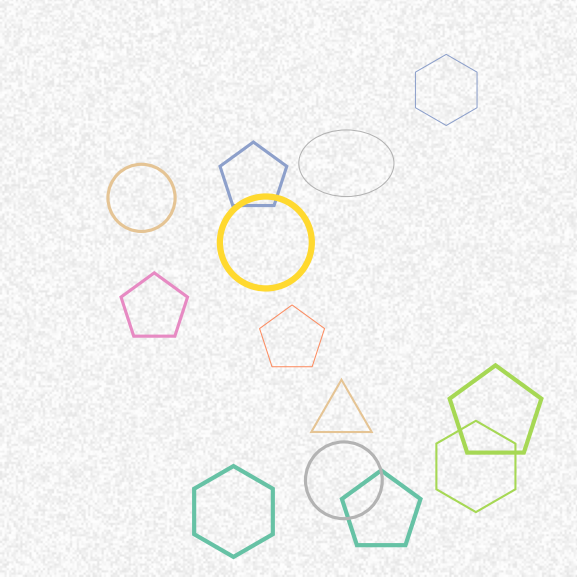[{"shape": "hexagon", "thickness": 2, "radius": 0.39, "center": [0.404, 0.113]}, {"shape": "pentagon", "thickness": 2, "radius": 0.36, "center": [0.66, 0.113]}, {"shape": "pentagon", "thickness": 0.5, "radius": 0.3, "center": [0.506, 0.412]}, {"shape": "pentagon", "thickness": 1.5, "radius": 0.3, "center": [0.439, 0.692]}, {"shape": "hexagon", "thickness": 0.5, "radius": 0.31, "center": [0.773, 0.843]}, {"shape": "pentagon", "thickness": 1.5, "radius": 0.3, "center": [0.267, 0.466]}, {"shape": "hexagon", "thickness": 1, "radius": 0.4, "center": [0.824, 0.191]}, {"shape": "pentagon", "thickness": 2, "radius": 0.42, "center": [0.858, 0.283]}, {"shape": "circle", "thickness": 3, "radius": 0.4, "center": [0.46, 0.579]}, {"shape": "triangle", "thickness": 1, "radius": 0.3, "center": [0.591, 0.281]}, {"shape": "circle", "thickness": 1.5, "radius": 0.29, "center": [0.245, 0.657]}, {"shape": "circle", "thickness": 1.5, "radius": 0.33, "center": [0.595, 0.167]}, {"shape": "oval", "thickness": 0.5, "radius": 0.41, "center": [0.6, 0.716]}]